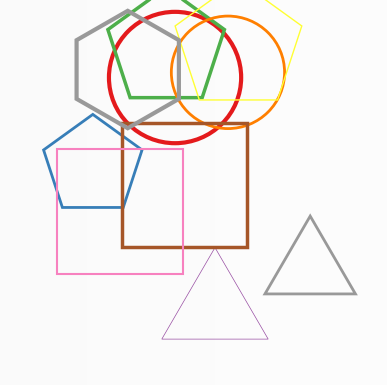[{"shape": "circle", "thickness": 3, "radius": 0.85, "center": [0.452, 0.799]}, {"shape": "pentagon", "thickness": 2, "radius": 0.67, "center": [0.24, 0.569]}, {"shape": "pentagon", "thickness": 2.5, "radius": 0.79, "center": [0.429, 0.874]}, {"shape": "triangle", "thickness": 0.5, "radius": 0.79, "center": [0.555, 0.198]}, {"shape": "circle", "thickness": 2, "radius": 0.73, "center": [0.588, 0.812]}, {"shape": "pentagon", "thickness": 1, "radius": 0.86, "center": [0.615, 0.879]}, {"shape": "square", "thickness": 2.5, "radius": 0.81, "center": [0.477, 0.518]}, {"shape": "square", "thickness": 1.5, "radius": 0.81, "center": [0.31, 0.45]}, {"shape": "triangle", "thickness": 2, "radius": 0.67, "center": [0.801, 0.304]}, {"shape": "hexagon", "thickness": 3, "radius": 0.76, "center": [0.33, 0.819]}]